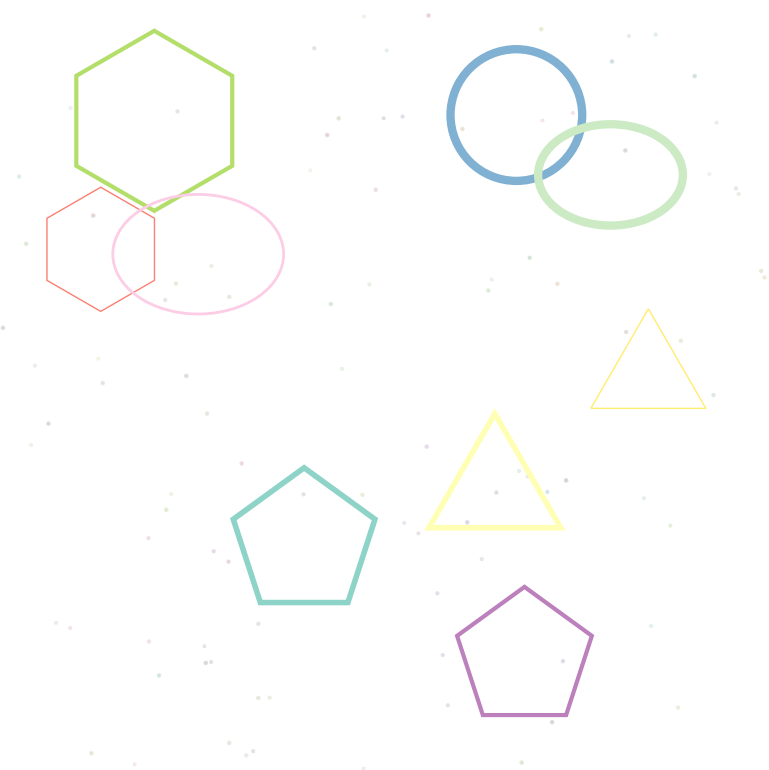[{"shape": "pentagon", "thickness": 2, "radius": 0.48, "center": [0.395, 0.296]}, {"shape": "triangle", "thickness": 2, "radius": 0.49, "center": [0.643, 0.364]}, {"shape": "hexagon", "thickness": 0.5, "radius": 0.4, "center": [0.131, 0.676]}, {"shape": "circle", "thickness": 3, "radius": 0.43, "center": [0.671, 0.851]}, {"shape": "hexagon", "thickness": 1.5, "radius": 0.58, "center": [0.2, 0.843]}, {"shape": "oval", "thickness": 1, "radius": 0.55, "center": [0.257, 0.67]}, {"shape": "pentagon", "thickness": 1.5, "radius": 0.46, "center": [0.681, 0.146]}, {"shape": "oval", "thickness": 3, "radius": 0.47, "center": [0.793, 0.773]}, {"shape": "triangle", "thickness": 0.5, "radius": 0.43, "center": [0.842, 0.513]}]